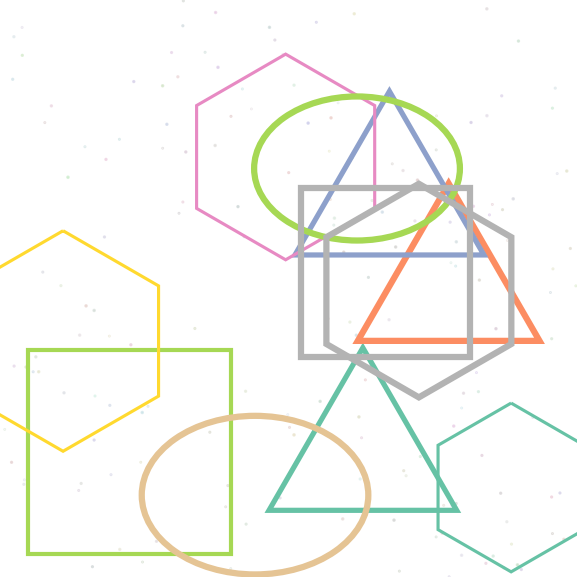[{"shape": "triangle", "thickness": 2.5, "radius": 0.94, "center": [0.628, 0.209]}, {"shape": "hexagon", "thickness": 1.5, "radius": 0.73, "center": [0.885, 0.155]}, {"shape": "triangle", "thickness": 3, "radius": 0.91, "center": [0.777, 0.5]}, {"shape": "triangle", "thickness": 2.5, "radius": 0.94, "center": [0.674, 0.652]}, {"shape": "hexagon", "thickness": 1.5, "radius": 0.89, "center": [0.495, 0.727]}, {"shape": "square", "thickness": 2, "radius": 0.88, "center": [0.225, 0.217]}, {"shape": "oval", "thickness": 3, "radius": 0.89, "center": [0.618, 0.707]}, {"shape": "hexagon", "thickness": 1.5, "radius": 0.95, "center": [0.109, 0.409]}, {"shape": "oval", "thickness": 3, "radius": 0.98, "center": [0.442, 0.142]}, {"shape": "hexagon", "thickness": 3, "radius": 0.92, "center": [0.725, 0.496]}, {"shape": "square", "thickness": 3, "radius": 0.73, "center": [0.667, 0.527]}]